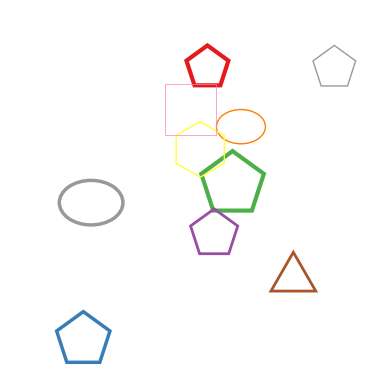[{"shape": "pentagon", "thickness": 3, "radius": 0.29, "center": [0.539, 0.825]}, {"shape": "pentagon", "thickness": 2.5, "radius": 0.36, "center": [0.216, 0.118]}, {"shape": "pentagon", "thickness": 3, "radius": 0.43, "center": [0.604, 0.522]}, {"shape": "pentagon", "thickness": 2, "radius": 0.32, "center": [0.556, 0.393]}, {"shape": "oval", "thickness": 1, "radius": 0.32, "center": [0.626, 0.671]}, {"shape": "hexagon", "thickness": 1, "radius": 0.36, "center": [0.52, 0.612]}, {"shape": "triangle", "thickness": 2, "radius": 0.34, "center": [0.762, 0.278]}, {"shape": "square", "thickness": 0.5, "radius": 0.33, "center": [0.494, 0.715]}, {"shape": "oval", "thickness": 2.5, "radius": 0.41, "center": [0.237, 0.474]}, {"shape": "pentagon", "thickness": 1, "radius": 0.29, "center": [0.868, 0.824]}]